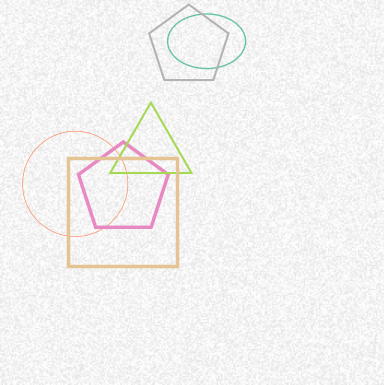[{"shape": "oval", "thickness": 1, "radius": 0.51, "center": [0.537, 0.893]}, {"shape": "circle", "thickness": 0.5, "radius": 0.68, "center": [0.195, 0.522]}, {"shape": "pentagon", "thickness": 2.5, "radius": 0.61, "center": [0.32, 0.509]}, {"shape": "triangle", "thickness": 1.5, "radius": 0.61, "center": [0.392, 0.612]}, {"shape": "square", "thickness": 2.5, "radius": 0.71, "center": [0.319, 0.45]}, {"shape": "pentagon", "thickness": 1.5, "radius": 0.54, "center": [0.49, 0.88]}]